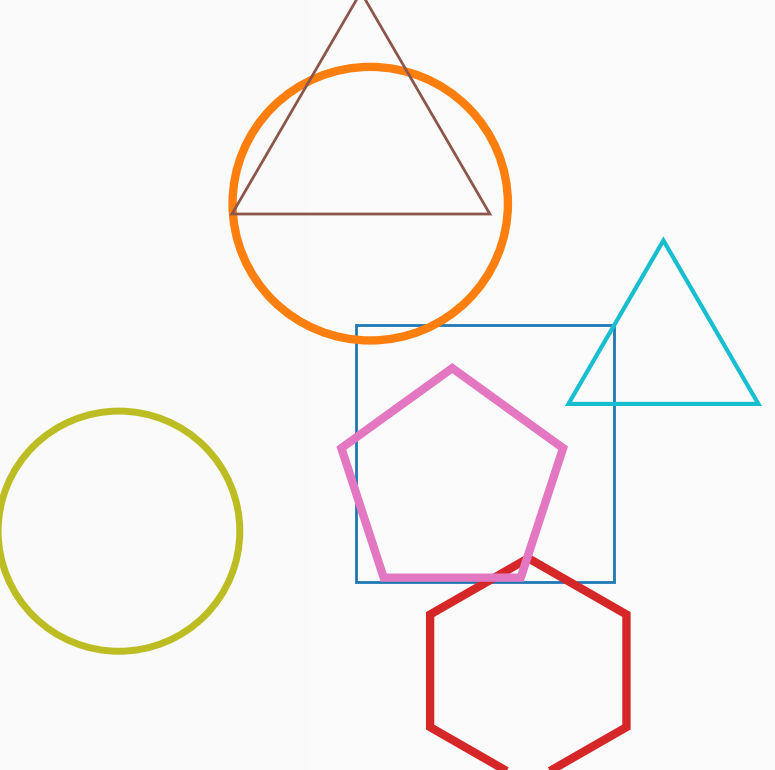[{"shape": "square", "thickness": 1, "radius": 0.83, "center": [0.626, 0.411]}, {"shape": "circle", "thickness": 3, "radius": 0.89, "center": [0.478, 0.735]}, {"shape": "hexagon", "thickness": 3, "radius": 0.73, "center": [0.682, 0.129]}, {"shape": "triangle", "thickness": 1, "radius": 0.96, "center": [0.466, 0.818]}, {"shape": "pentagon", "thickness": 3, "radius": 0.75, "center": [0.584, 0.372]}, {"shape": "circle", "thickness": 2.5, "radius": 0.78, "center": [0.153, 0.31]}, {"shape": "triangle", "thickness": 1.5, "radius": 0.71, "center": [0.856, 0.546]}]